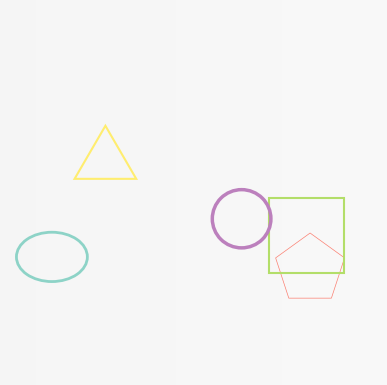[{"shape": "oval", "thickness": 2, "radius": 0.46, "center": [0.134, 0.333]}, {"shape": "pentagon", "thickness": 0.5, "radius": 0.47, "center": [0.8, 0.301]}, {"shape": "square", "thickness": 1.5, "radius": 0.48, "center": [0.791, 0.388]}, {"shape": "circle", "thickness": 2.5, "radius": 0.38, "center": [0.623, 0.432]}, {"shape": "triangle", "thickness": 1.5, "radius": 0.46, "center": [0.272, 0.581]}]